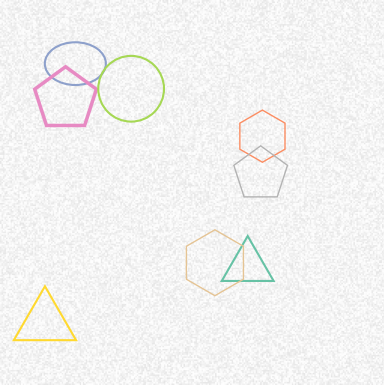[{"shape": "triangle", "thickness": 1.5, "radius": 0.39, "center": [0.643, 0.309]}, {"shape": "hexagon", "thickness": 1, "radius": 0.34, "center": [0.682, 0.646]}, {"shape": "oval", "thickness": 1.5, "radius": 0.4, "center": [0.196, 0.835]}, {"shape": "pentagon", "thickness": 2.5, "radius": 0.42, "center": [0.17, 0.742]}, {"shape": "circle", "thickness": 1.5, "radius": 0.43, "center": [0.341, 0.769]}, {"shape": "triangle", "thickness": 1.5, "radius": 0.47, "center": [0.117, 0.163]}, {"shape": "hexagon", "thickness": 1, "radius": 0.43, "center": [0.558, 0.318]}, {"shape": "pentagon", "thickness": 1, "radius": 0.37, "center": [0.677, 0.548]}]